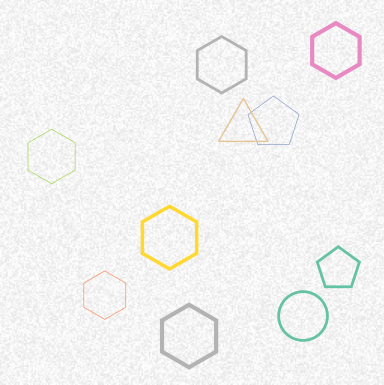[{"shape": "circle", "thickness": 2, "radius": 0.32, "center": [0.787, 0.179]}, {"shape": "pentagon", "thickness": 2, "radius": 0.29, "center": [0.879, 0.302]}, {"shape": "hexagon", "thickness": 0.5, "radius": 0.31, "center": [0.272, 0.233]}, {"shape": "pentagon", "thickness": 0.5, "radius": 0.35, "center": [0.71, 0.681]}, {"shape": "hexagon", "thickness": 3, "radius": 0.36, "center": [0.872, 0.869]}, {"shape": "hexagon", "thickness": 0.5, "radius": 0.35, "center": [0.134, 0.594]}, {"shape": "hexagon", "thickness": 2.5, "radius": 0.41, "center": [0.44, 0.383]}, {"shape": "triangle", "thickness": 1, "radius": 0.37, "center": [0.632, 0.67]}, {"shape": "hexagon", "thickness": 2, "radius": 0.37, "center": [0.576, 0.832]}, {"shape": "hexagon", "thickness": 3, "radius": 0.41, "center": [0.491, 0.127]}]